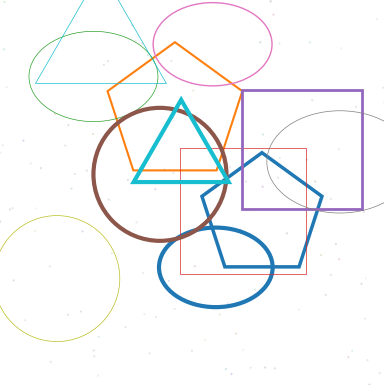[{"shape": "pentagon", "thickness": 2.5, "radius": 0.82, "center": [0.68, 0.439]}, {"shape": "oval", "thickness": 3, "radius": 0.74, "center": [0.561, 0.306]}, {"shape": "pentagon", "thickness": 1.5, "radius": 0.92, "center": [0.454, 0.706]}, {"shape": "oval", "thickness": 0.5, "radius": 0.84, "center": [0.243, 0.801]}, {"shape": "square", "thickness": 0.5, "radius": 0.82, "center": [0.631, 0.451]}, {"shape": "square", "thickness": 2, "radius": 0.77, "center": [0.784, 0.613]}, {"shape": "circle", "thickness": 3, "radius": 0.86, "center": [0.415, 0.547]}, {"shape": "oval", "thickness": 1, "radius": 0.77, "center": [0.552, 0.885]}, {"shape": "oval", "thickness": 0.5, "radius": 0.95, "center": [0.883, 0.58]}, {"shape": "circle", "thickness": 0.5, "radius": 0.82, "center": [0.148, 0.276]}, {"shape": "triangle", "thickness": 3, "radius": 0.71, "center": [0.47, 0.598]}, {"shape": "triangle", "thickness": 0.5, "radius": 0.98, "center": [0.262, 0.881]}]